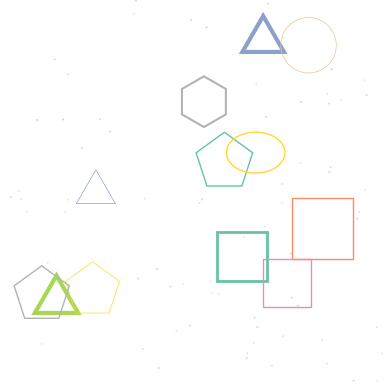[{"shape": "square", "thickness": 2, "radius": 0.32, "center": [0.629, 0.334]}, {"shape": "pentagon", "thickness": 1, "radius": 0.39, "center": [0.583, 0.579]}, {"shape": "square", "thickness": 1, "radius": 0.4, "center": [0.839, 0.407]}, {"shape": "triangle", "thickness": 0.5, "radius": 0.29, "center": [0.249, 0.5]}, {"shape": "triangle", "thickness": 3, "radius": 0.31, "center": [0.684, 0.896]}, {"shape": "square", "thickness": 1, "radius": 0.31, "center": [0.746, 0.265]}, {"shape": "triangle", "thickness": 3, "radius": 0.32, "center": [0.147, 0.22]}, {"shape": "oval", "thickness": 1, "radius": 0.38, "center": [0.664, 0.604]}, {"shape": "pentagon", "thickness": 0.5, "radius": 0.37, "center": [0.24, 0.247]}, {"shape": "circle", "thickness": 0.5, "radius": 0.36, "center": [0.801, 0.882]}, {"shape": "hexagon", "thickness": 1.5, "radius": 0.33, "center": [0.53, 0.736]}, {"shape": "pentagon", "thickness": 1, "radius": 0.38, "center": [0.108, 0.234]}]